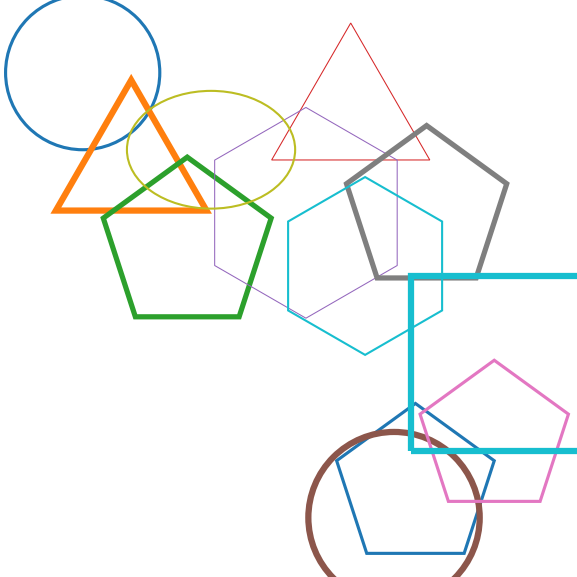[{"shape": "circle", "thickness": 1.5, "radius": 0.67, "center": [0.143, 0.873]}, {"shape": "pentagon", "thickness": 1.5, "radius": 0.72, "center": [0.719, 0.157]}, {"shape": "triangle", "thickness": 3, "radius": 0.75, "center": [0.227, 0.71]}, {"shape": "pentagon", "thickness": 2.5, "radius": 0.76, "center": [0.324, 0.574]}, {"shape": "triangle", "thickness": 0.5, "radius": 0.79, "center": [0.607, 0.801]}, {"shape": "hexagon", "thickness": 0.5, "radius": 0.91, "center": [0.53, 0.631]}, {"shape": "circle", "thickness": 3, "radius": 0.74, "center": [0.682, 0.103]}, {"shape": "pentagon", "thickness": 1.5, "radius": 0.68, "center": [0.856, 0.24]}, {"shape": "pentagon", "thickness": 2.5, "radius": 0.73, "center": [0.739, 0.636]}, {"shape": "oval", "thickness": 1, "radius": 0.73, "center": [0.365, 0.74]}, {"shape": "hexagon", "thickness": 1, "radius": 0.77, "center": [0.632, 0.539]}, {"shape": "square", "thickness": 3, "radius": 0.75, "center": [0.863, 0.37]}]